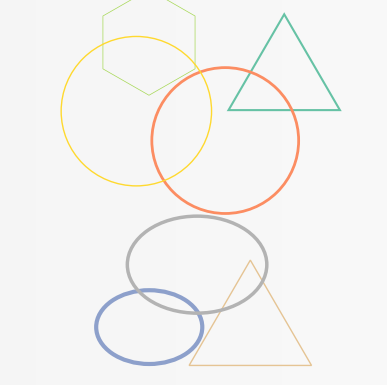[{"shape": "triangle", "thickness": 1.5, "radius": 0.83, "center": [0.733, 0.797]}, {"shape": "circle", "thickness": 2, "radius": 0.95, "center": [0.581, 0.635]}, {"shape": "oval", "thickness": 3, "radius": 0.68, "center": [0.385, 0.15]}, {"shape": "hexagon", "thickness": 0.5, "radius": 0.69, "center": [0.384, 0.89]}, {"shape": "circle", "thickness": 1, "radius": 0.97, "center": [0.352, 0.711]}, {"shape": "triangle", "thickness": 1, "radius": 0.91, "center": [0.646, 0.142]}, {"shape": "oval", "thickness": 2.5, "radius": 0.9, "center": [0.509, 0.313]}]